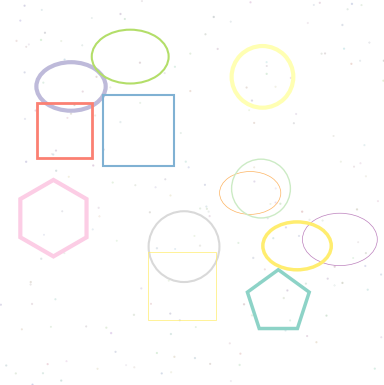[{"shape": "pentagon", "thickness": 2.5, "radius": 0.42, "center": [0.723, 0.215]}, {"shape": "circle", "thickness": 3, "radius": 0.4, "center": [0.682, 0.8]}, {"shape": "oval", "thickness": 3, "radius": 0.45, "center": [0.184, 0.775]}, {"shape": "square", "thickness": 2, "radius": 0.36, "center": [0.168, 0.662]}, {"shape": "square", "thickness": 1.5, "radius": 0.46, "center": [0.36, 0.66]}, {"shape": "oval", "thickness": 0.5, "radius": 0.4, "center": [0.65, 0.499]}, {"shape": "oval", "thickness": 1.5, "radius": 0.5, "center": [0.338, 0.853]}, {"shape": "hexagon", "thickness": 3, "radius": 0.5, "center": [0.139, 0.433]}, {"shape": "circle", "thickness": 1.5, "radius": 0.46, "center": [0.478, 0.359]}, {"shape": "oval", "thickness": 0.5, "radius": 0.49, "center": [0.883, 0.378]}, {"shape": "circle", "thickness": 1, "radius": 0.38, "center": [0.678, 0.51]}, {"shape": "oval", "thickness": 2.5, "radius": 0.44, "center": [0.772, 0.361]}, {"shape": "square", "thickness": 0.5, "radius": 0.44, "center": [0.474, 0.258]}]